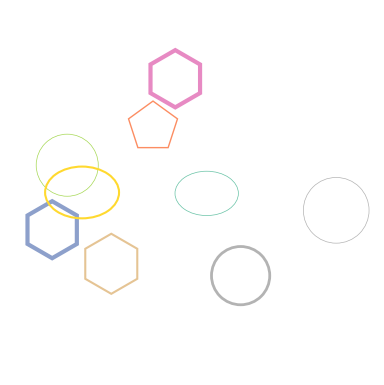[{"shape": "oval", "thickness": 0.5, "radius": 0.41, "center": [0.537, 0.498]}, {"shape": "pentagon", "thickness": 1, "radius": 0.33, "center": [0.397, 0.671]}, {"shape": "hexagon", "thickness": 3, "radius": 0.37, "center": [0.136, 0.403]}, {"shape": "hexagon", "thickness": 3, "radius": 0.37, "center": [0.455, 0.795]}, {"shape": "circle", "thickness": 0.5, "radius": 0.4, "center": [0.175, 0.571]}, {"shape": "oval", "thickness": 1.5, "radius": 0.48, "center": [0.213, 0.5]}, {"shape": "hexagon", "thickness": 1.5, "radius": 0.39, "center": [0.289, 0.315]}, {"shape": "circle", "thickness": 0.5, "radius": 0.43, "center": [0.873, 0.454]}, {"shape": "circle", "thickness": 2, "radius": 0.38, "center": [0.625, 0.284]}]